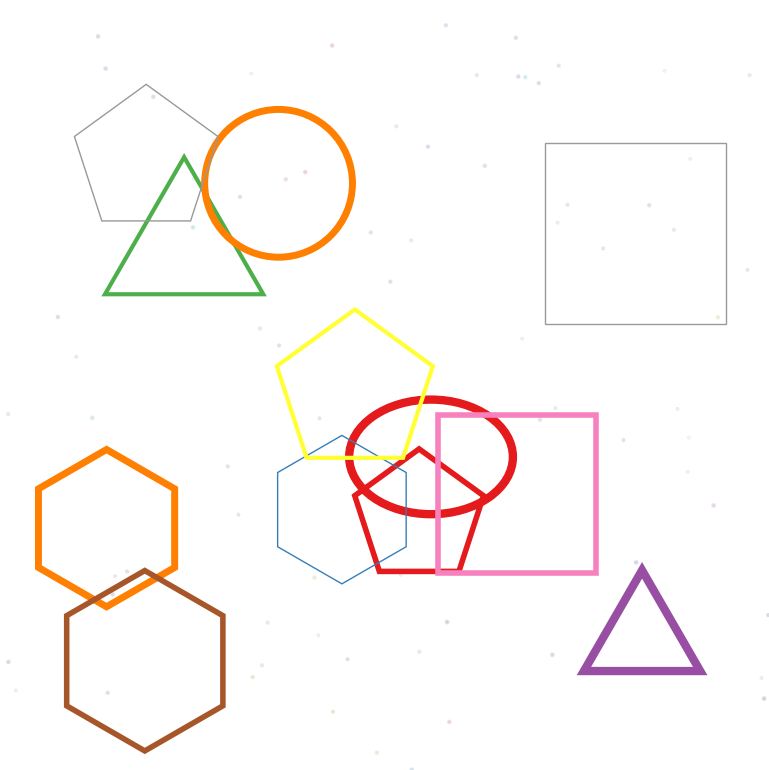[{"shape": "oval", "thickness": 3, "radius": 0.53, "center": [0.56, 0.407]}, {"shape": "pentagon", "thickness": 2, "radius": 0.44, "center": [0.544, 0.329]}, {"shape": "hexagon", "thickness": 0.5, "radius": 0.48, "center": [0.444, 0.338]}, {"shape": "triangle", "thickness": 1.5, "radius": 0.59, "center": [0.239, 0.677]}, {"shape": "triangle", "thickness": 3, "radius": 0.44, "center": [0.834, 0.172]}, {"shape": "circle", "thickness": 2.5, "radius": 0.48, "center": [0.362, 0.762]}, {"shape": "hexagon", "thickness": 2.5, "radius": 0.51, "center": [0.138, 0.314]}, {"shape": "pentagon", "thickness": 1.5, "radius": 0.53, "center": [0.461, 0.492]}, {"shape": "hexagon", "thickness": 2, "radius": 0.59, "center": [0.188, 0.142]}, {"shape": "square", "thickness": 2, "radius": 0.51, "center": [0.671, 0.358]}, {"shape": "square", "thickness": 0.5, "radius": 0.59, "center": [0.825, 0.697]}, {"shape": "pentagon", "thickness": 0.5, "radius": 0.49, "center": [0.19, 0.792]}]